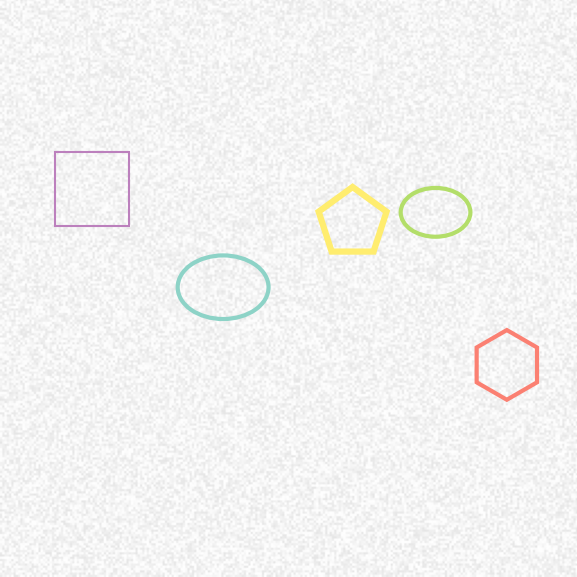[{"shape": "oval", "thickness": 2, "radius": 0.39, "center": [0.386, 0.502]}, {"shape": "hexagon", "thickness": 2, "radius": 0.3, "center": [0.878, 0.367]}, {"shape": "oval", "thickness": 2, "radius": 0.3, "center": [0.754, 0.631]}, {"shape": "square", "thickness": 1, "radius": 0.32, "center": [0.16, 0.672]}, {"shape": "pentagon", "thickness": 3, "radius": 0.31, "center": [0.611, 0.614]}]